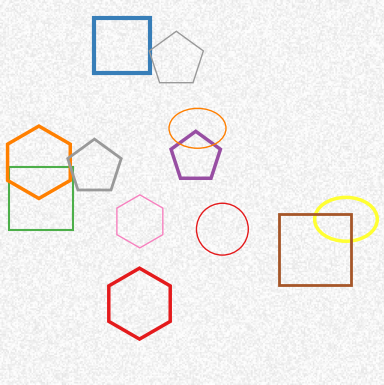[{"shape": "circle", "thickness": 1, "radius": 0.34, "center": [0.578, 0.405]}, {"shape": "hexagon", "thickness": 2.5, "radius": 0.46, "center": [0.362, 0.211]}, {"shape": "square", "thickness": 3, "radius": 0.36, "center": [0.316, 0.882]}, {"shape": "square", "thickness": 1.5, "radius": 0.41, "center": [0.107, 0.485]}, {"shape": "pentagon", "thickness": 2.5, "radius": 0.34, "center": [0.508, 0.591]}, {"shape": "hexagon", "thickness": 2.5, "radius": 0.47, "center": [0.101, 0.578]}, {"shape": "oval", "thickness": 1, "radius": 0.37, "center": [0.513, 0.667]}, {"shape": "oval", "thickness": 2.5, "radius": 0.41, "center": [0.899, 0.43]}, {"shape": "square", "thickness": 2, "radius": 0.46, "center": [0.818, 0.351]}, {"shape": "hexagon", "thickness": 1, "radius": 0.34, "center": [0.363, 0.425]}, {"shape": "pentagon", "thickness": 2, "radius": 0.37, "center": [0.245, 0.566]}, {"shape": "pentagon", "thickness": 1, "radius": 0.37, "center": [0.458, 0.845]}]